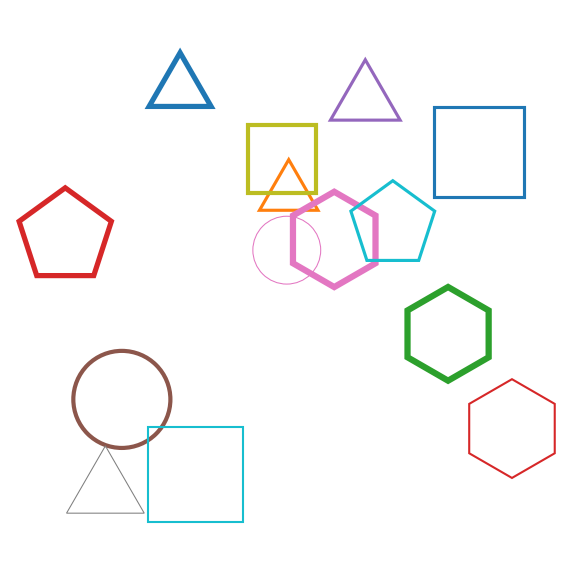[{"shape": "square", "thickness": 1.5, "radius": 0.39, "center": [0.829, 0.736]}, {"shape": "triangle", "thickness": 2.5, "radius": 0.31, "center": [0.312, 0.846]}, {"shape": "triangle", "thickness": 1.5, "radius": 0.29, "center": [0.5, 0.664]}, {"shape": "hexagon", "thickness": 3, "radius": 0.41, "center": [0.776, 0.421]}, {"shape": "pentagon", "thickness": 2.5, "radius": 0.42, "center": [0.113, 0.59]}, {"shape": "hexagon", "thickness": 1, "radius": 0.43, "center": [0.887, 0.257]}, {"shape": "triangle", "thickness": 1.5, "radius": 0.35, "center": [0.633, 0.826]}, {"shape": "circle", "thickness": 2, "radius": 0.42, "center": [0.211, 0.308]}, {"shape": "circle", "thickness": 0.5, "radius": 0.29, "center": [0.497, 0.566]}, {"shape": "hexagon", "thickness": 3, "radius": 0.41, "center": [0.579, 0.585]}, {"shape": "triangle", "thickness": 0.5, "radius": 0.39, "center": [0.182, 0.149]}, {"shape": "square", "thickness": 2, "radius": 0.3, "center": [0.488, 0.723]}, {"shape": "square", "thickness": 1, "radius": 0.41, "center": [0.338, 0.177]}, {"shape": "pentagon", "thickness": 1.5, "radius": 0.38, "center": [0.68, 0.61]}]